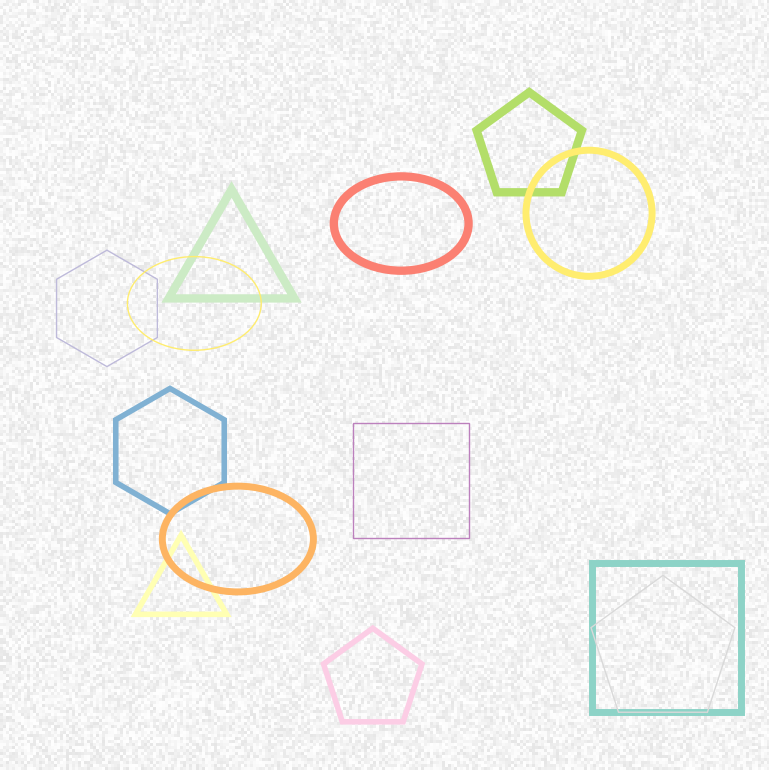[{"shape": "square", "thickness": 2.5, "radius": 0.48, "center": [0.866, 0.172]}, {"shape": "triangle", "thickness": 2, "radius": 0.34, "center": [0.235, 0.236]}, {"shape": "hexagon", "thickness": 0.5, "radius": 0.38, "center": [0.139, 0.599]}, {"shape": "oval", "thickness": 3, "radius": 0.44, "center": [0.521, 0.71]}, {"shape": "hexagon", "thickness": 2, "radius": 0.41, "center": [0.221, 0.414]}, {"shape": "oval", "thickness": 2.5, "radius": 0.49, "center": [0.309, 0.3]}, {"shape": "pentagon", "thickness": 3, "radius": 0.36, "center": [0.687, 0.808]}, {"shape": "pentagon", "thickness": 2, "radius": 0.34, "center": [0.484, 0.117]}, {"shape": "pentagon", "thickness": 0.5, "radius": 0.49, "center": [0.861, 0.155]}, {"shape": "square", "thickness": 0.5, "radius": 0.37, "center": [0.534, 0.376]}, {"shape": "triangle", "thickness": 3, "radius": 0.47, "center": [0.301, 0.66]}, {"shape": "circle", "thickness": 2.5, "radius": 0.41, "center": [0.765, 0.723]}, {"shape": "oval", "thickness": 0.5, "radius": 0.43, "center": [0.252, 0.606]}]